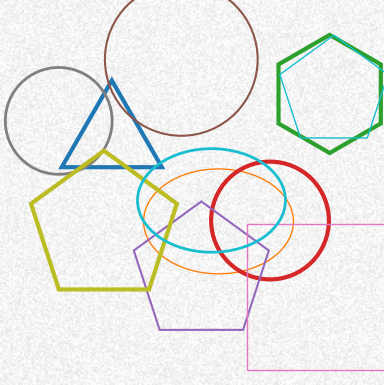[{"shape": "triangle", "thickness": 3, "radius": 0.75, "center": [0.29, 0.641]}, {"shape": "oval", "thickness": 1, "radius": 0.97, "center": [0.568, 0.425]}, {"shape": "hexagon", "thickness": 3, "radius": 0.77, "center": [0.856, 0.756]}, {"shape": "circle", "thickness": 3, "radius": 0.76, "center": [0.701, 0.427]}, {"shape": "pentagon", "thickness": 1.5, "radius": 0.92, "center": [0.523, 0.292]}, {"shape": "circle", "thickness": 1.5, "radius": 0.99, "center": [0.471, 0.846]}, {"shape": "square", "thickness": 1, "radius": 0.95, "center": [0.832, 0.228]}, {"shape": "circle", "thickness": 2, "radius": 0.69, "center": [0.153, 0.686]}, {"shape": "pentagon", "thickness": 3, "radius": 1.0, "center": [0.27, 0.409]}, {"shape": "pentagon", "thickness": 1, "radius": 0.74, "center": [0.867, 0.761]}, {"shape": "oval", "thickness": 2, "radius": 0.96, "center": [0.549, 0.479]}]